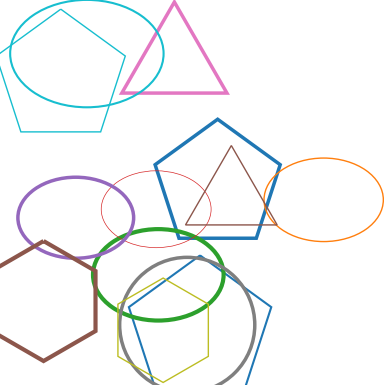[{"shape": "pentagon", "thickness": 2.5, "radius": 0.85, "center": [0.565, 0.519]}, {"shape": "pentagon", "thickness": 1.5, "radius": 0.97, "center": [0.52, 0.142]}, {"shape": "oval", "thickness": 1, "radius": 0.77, "center": [0.841, 0.481]}, {"shape": "oval", "thickness": 3, "radius": 0.85, "center": [0.411, 0.286]}, {"shape": "oval", "thickness": 0.5, "radius": 0.71, "center": [0.406, 0.457]}, {"shape": "oval", "thickness": 2.5, "radius": 0.75, "center": [0.197, 0.434]}, {"shape": "hexagon", "thickness": 3, "radius": 0.78, "center": [0.113, 0.218]}, {"shape": "triangle", "thickness": 1, "radius": 0.69, "center": [0.601, 0.484]}, {"shape": "triangle", "thickness": 2.5, "radius": 0.79, "center": [0.453, 0.837]}, {"shape": "circle", "thickness": 2.5, "radius": 0.88, "center": [0.486, 0.156]}, {"shape": "hexagon", "thickness": 1, "radius": 0.68, "center": [0.424, 0.142]}, {"shape": "oval", "thickness": 1.5, "radius": 1.0, "center": [0.226, 0.861]}, {"shape": "pentagon", "thickness": 1, "radius": 0.88, "center": [0.158, 0.8]}]